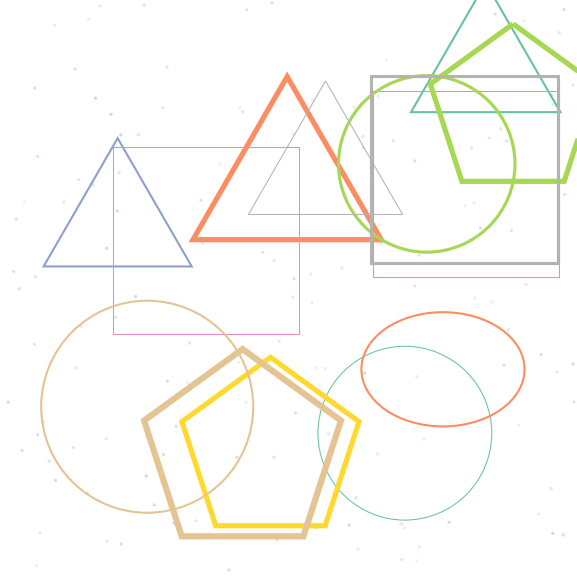[{"shape": "triangle", "thickness": 1, "radius": 0.75, "center": [0.841, 0.88]}, {"shape": "circle", "thickness": 0.5, "radius": 0.75, "center": [0.701, 0.249]}, {"shape": "triangle", "thickness": 2.5, "radius": 0.94, "center": [0.497, 0.678]}, {"shape": "oval", "thickness": 1, "radius": 0.71, "center": [0.767, 0.36]}, {"shape": "triangle", "thickness": 1, "radius": 0.74, "center": [0.204, 0.612]}, {"shape": "square", "thickness": 0.5, "radius": 0.81, "center": [0.807, 0.68]}, {"shape": "square", "thickness": 0.5, "radius": 0.81, "center": [0.357, 0.583]}, {"shape": "pentagon", "thickness": 2.5, "radius": 0.75, "center": [0.888, 0.807]}, {"shape": "circle", "thickness": 1.5, "radius": 0.76, "center": [0.739, 0.715]}, {"shape": "pentagon", "thickness": 2.5, "radius": 0.81, "center": [0.468, 0.219]}, {"shape": "pentagon", "thickness": 3, "radius": 0.9, "center": [0.42, 0.215]}, {"shape": "circle", "thickness": 1, "radius": 0.92, "center": [0.255, 0.295]}, {"shape": "square", "thickness": 1.5, "radius": 0.81, "center": [0.804, 0.706]}, {"shape": "triangle", "thickness": 0.5, "radius": 0.77, "center": [0.564, 0.705]}]